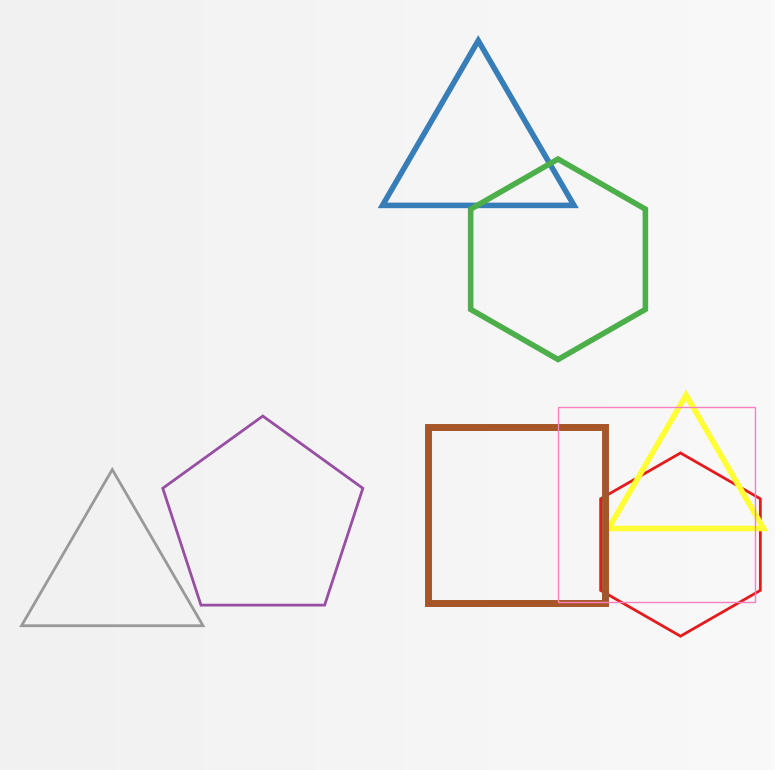[{"shape": "hexagon", "thickness": 1, "radius": 0.59, "center": [0.878, 0.293]}, {"shape": "triangle", "thickness": 2, "radius": 0.71, "center": [0.617, 0.805]}, {"shape": "hexagon", "thickness": 2, "radius": 0.65, "center": [0.72, 0.663]}, {"shape": "pentagon", "thickness": 1, "radius": 0.68, "center": [0.339, 0.324]}, {"shape": "triangle", "thickness": 2, "radius": 0.58, "center": [0.885, 0.371]}, {"shape": "square", "thickness": 2.5, "radius": 0.57, "center": [0.667, 0.331]}, {"shape": "square", "thickness": 0.5, "radius": 0.64, "center": [0.847, 0.345]}, {"shape": "triangle", "thickness": 1, "radius": 0.68, "center": [0.145, 0.255]}]